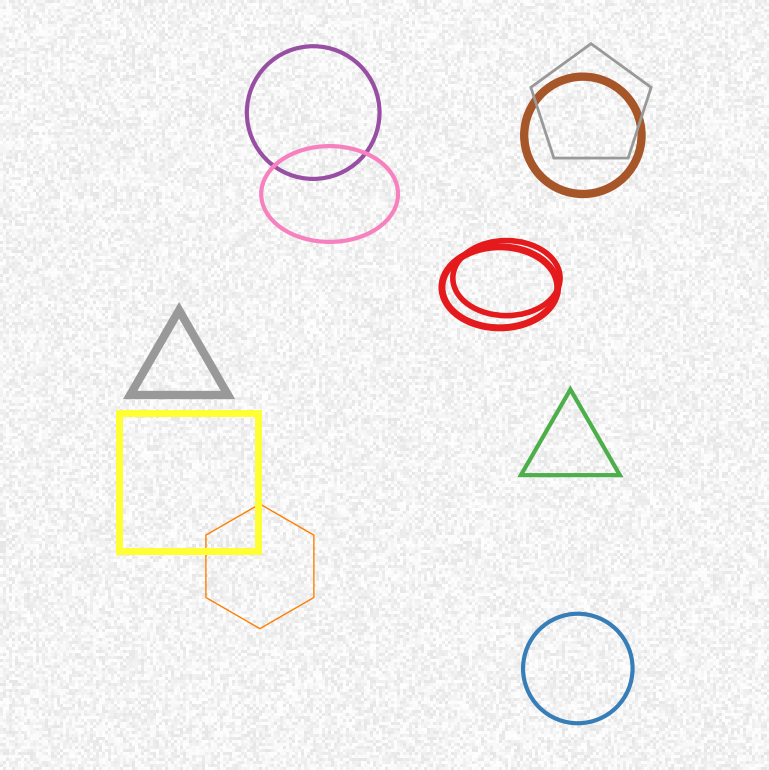[{"shape": "oval", "thickness": 2.5, "radius": 0.38, "center": [0.649, 0.627]}, {"shape": "oval", "thickness": 2, "radius": 0.35, "center": [0.658, 0.639]}, {"shape": "circle", "thickness": 1.5, "radius": 0.36, "center": [0.75, 0.132]}, {"shape": "triangle", "thickness": 1.5, "radius": 0.37, "center": [0.741, 0.42]}, {"shape": "circle", "thickness": 1.5, "radius": 0.43, "center": [0.407, 0.854]}, {"shape": "hexagon", "thickness": 0.5, "radius": 0.4, "center": [0.338, 0.265]}, {"shape": "square", "thickness": 2.5, "radius": 0.45, "center": [0.245, 0.374]}, {"shape": "circle", "thickness": 3, "radius": 0.38, "center": [0.757, 0.824]}, {"shape": "oval", "thickness": 1.5, "radius": 0.44, "center": [0.428, 0.748]}, {"shape": "pentagon", "thickness": 1, "radius": 0.41, "center": [0.768, 0.861]}, {"shape": "triangle", "thickness": 3, "radius": 0.37, "center": [0.233, 0.524]}]